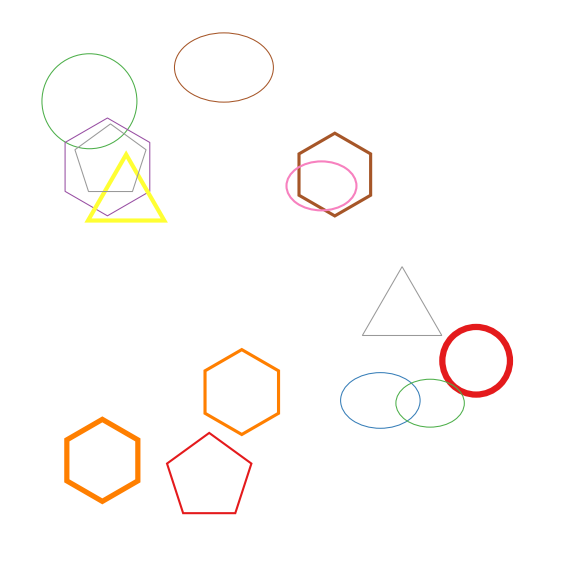[{"shape": "circle", "thickness": 3, "radius": 0.29, "center": [0.825, 0.374]}, {"shape": "pentagon", "thickness": 1, "radius": 0.38, "center": [0.362, 0.173]}, {"shape": "oval", "thickness": 0.5, "radius": 0.34, "center": [0.659, 0.306]}, {"shape": "oval", "thickness": 0.5, "radius": 0.3, "center": [0.745, 0.301]}, {"shape": "circle", "thickness": 0.5, "radius": 0.41, "center": [0.155, 0.824]}, {"shape": "hexagon", "thickness": 0.5, "radius": 0.42, "center": [0.186, 0.71]}, {"shape": "hexagon", "thickness": 2.5, "radius": 0.35, "center": [0.177, 0.202]}, {"shape": "hexagon", "thickness": 1.5, "radius": 0.37, "center": [0.419, 0.32]}, {"shape": "triangle", "thickness": 2, "radius": 0.38, "center": [0.218, 0.655]}, {"shape": "hexagon", "thickness": 1.5, "radius": 0.36, "center": [0.58, 0.697]}, {"shape": "oval", "thickness": 0.5, "radius": 0.43, "center": [0.388, 0.882]}, {"shape": "oval", "thickness": 1, "radius": 0.3, "center": [0.557, 0.677]}, {"shape": "triangle", "thickness": 0.5, "radius": 0.4, "center": [0.696, 0.458]}, {"shape": "pentagon", "thickness": 0.5, "radius": 0.32, "center": [0.191, 0.72]}]